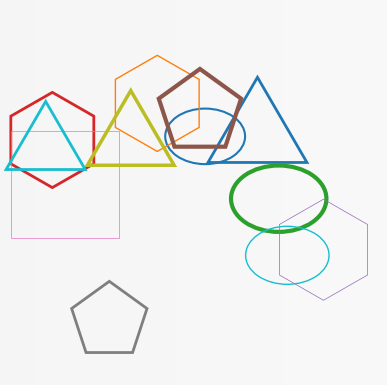[{"shape": "triangle", "thickness": 2, "radius": 0.74, "center": [0.664, 0.652]}, {"shape": "oval", "thickness": 1.5, "radius": 0.52, "center": [0.529, 0.646]}, {"shape": "hexagon", "thickness": 1, "radius": 0.62, "center": [0.406, 0.731]}, {"shape": "oval", "thickness": 3, "radius": 0.62, "center": [0.719, 0.484]}, {"shape": "hexagon", "thickness": 2, "radius": 0.62, "center": [0.135, 0.636]}, {"shape": "hexagon", "thickness": 0.5, "radius": 0.66, "center": [0.835, 0.351]}, {"shape": "pentagon", "thickness": 3, "radius": 0.56, "center": [0.516, 0.709]}, {"shape": "square", "thickness": 0.5, "radius": 0.69, "center": [0.168, 0.521]}, {"shape": "pentagon", "thickness": 2, "radius": 0.51, "center": [0.282, 0.167]}, {"shape": "triangle", "thickness": 2.5, "radius": 0.65, "center": [0.337, 0.635]}, {"shape": "oval", "thickness": 1, "radius": 0.54, "center": [0.741, 0.337]}, {"shape": "triangle", "thickness": 2, "radius": 0.59, "center": [0.118, 0.619]}]